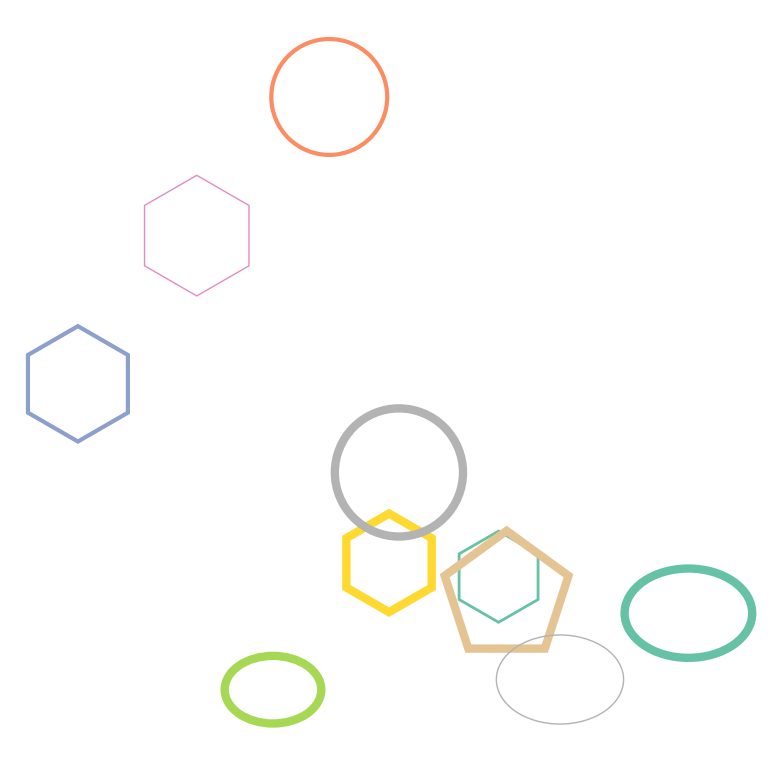[{"shape": "hexagon", "thickness": 1, "radius": 0.3, "center": [0.648, 0.251]}, {"shape": "oval", "thickness": 3, "radius": 0.41, "center": [0.894, 0.204]}, {"shape": "circle", "thickness": 1.5, "radius": 0.38, "center": [0.428, 0.874]}, {"shape": "hexagon", "thickness": 1.5, "radius": 0.37, "center": [0.101, 0.502]}, {"shape": "hexagon", "thickness": 0.5, "radius": 0.39, "center": [0.256, 0.694]}, {"shape": "oval", "thickness": 3, "radius": 0.31, "center": [0.355, 0.104]}, {"shape": "hexagon", "thickness": 3, "radius": 0.32, "center": [0.505, 0.269]}, {"shape": "pentagon", "thickness": 3, "radius": 0.42, "center": [0.658, 0.226]}, {"shape": "oval", "thickness": 0.5, "radius": 0.41, "center": [0.727, 0.118]}, {"shape": "circle", "thickness": 3, "radius": 0.42, "center": [0.518, 0.386]}]